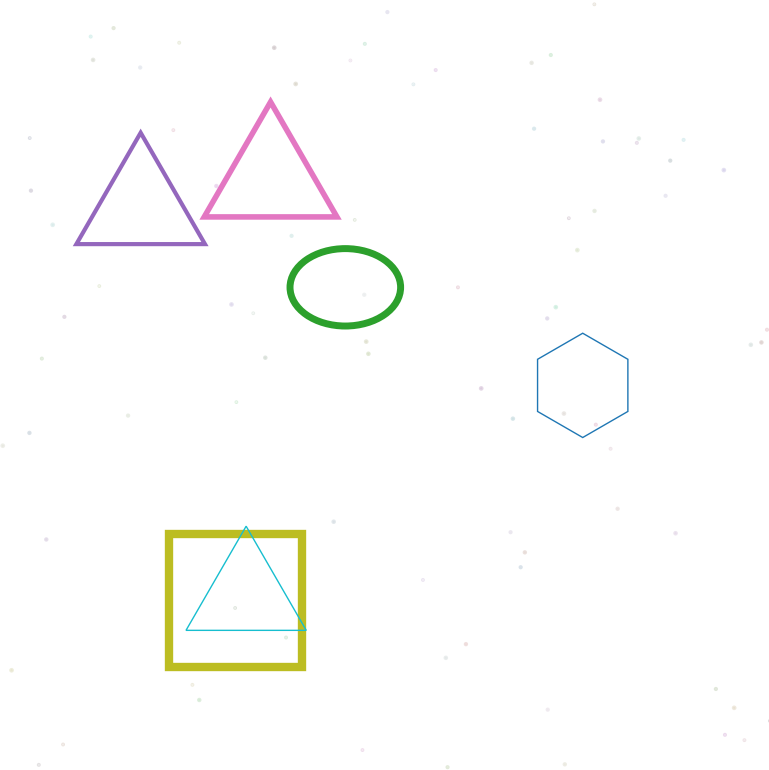[{"shape": "hexagon", "thickness": 0.5, "radius": 0.34, "center": [0.757, 0.5]}, {"shape": "oval", "thickness": 2.5, "radius": 0.36, "center": [0.448, 0.627]}, {"shape": "triangle", "thickness": 1.5, "radius": 0.48, "center": [0.183, 0.731]}, {"shape": "triangle", "thickness": 2, "radius": 0.5, "center": [0.351, 0.768]}, {"shape": "square", "thickness": 3, "radius": 0.43, "center": [0.306, 0.22]}, {"shape": "triangle", "thickness": 0.5, "radius": 0.45, "center": [0.32, 0.226]}]